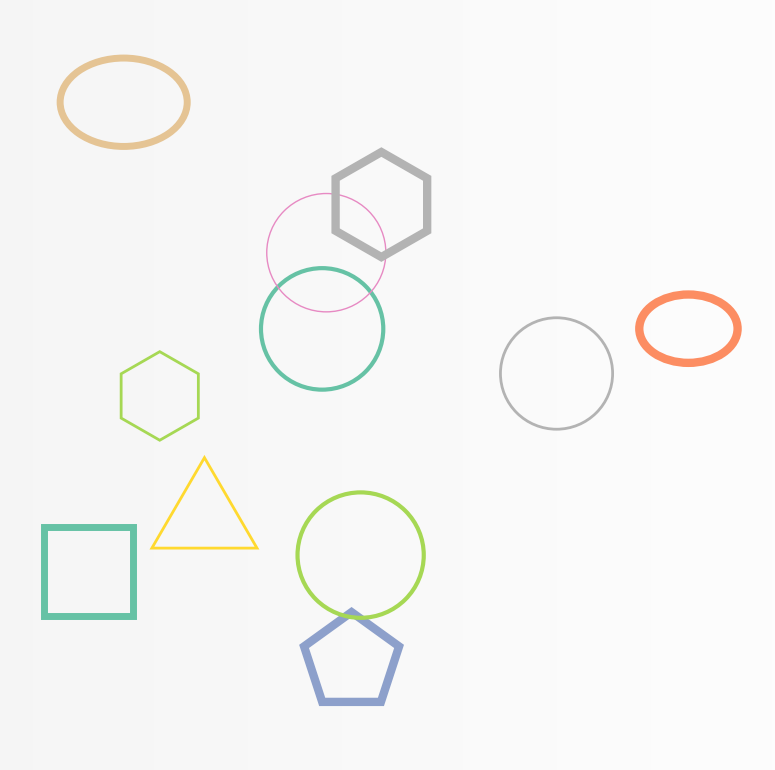[{"shape": "square", "thickness": 2.5, "radius": 0.29, "center": [0.114, 0.258]}, {"shape": "circle", "thickness": 1.5, "radius": 0.39, "center": [0.416, 0.573]}, {"shape": "oval", "thickness": 3, "radius": 0.32, "center": [0.888, 0.573]}, {"shape": "pentagon", "thickness": 3, "radius": 0.32, "center": [0.454, 0.141]}, {"shape": "circle", "thickness": 0.5, "radius": 0.38, "center": [0.421, 0.672]}, {"shape": "circle", "thickness": 1.5, "radius": 0.41, "center": [0.465, 0.279]}, {"shape": "hexagon", "thickness": 1, "radius": 0.29, "center": [0.206, 0.486]}, {"shape": "triangle", "thickness": 1, "radius": 0.39, "center": [0.264, 0.327]}, {"shape": "oval", "thickness": 2.5, "radius": 0.41, "center": [0.16, 0.867]}, {"shape": "hexagon", "thickness": 3, "radius": 0.34, "center": [0.492, 0.734]}, {"shape": "circle", "thickness": 1, "radius": 0.36, "center": [0.718, 0.515]}]